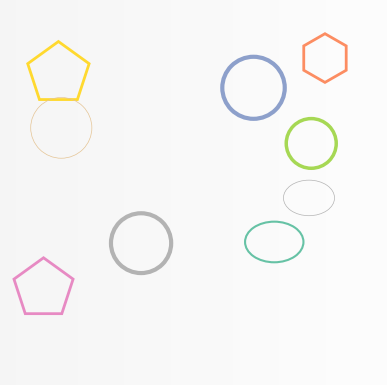[{"shape": "oval", "thickness": 1.5, "radius": 0.38, "center": [0.708, 0.372]}, {"shape": "hexagon", "thickness": 2, "radius": 0.32, "center": [0.839, 0.849]}, {"shape": "circle", "thickness": 3, "radius": 0.4, "center": [0.654, 0.772]}, {"shape": "pentagon", "thickness": 2, "radius": 0.4, "center": [0.112, 0.25]}, {"shape": "circle", "thickness": 2.5, "radius": 0.32, "center": [0.803, 0.627]}, {"shape": "pentagon", "thickness": 2, "radius": 0.42, "center": [0.151, 0.809]}, {"shape": "circle", "thickness": 0.5, "radius": 0.39, "center": [0.158, 0.668]}, {"shape": "oval", "thickness": 0.5, "radius": 0.33, "center": [0.797, 0.486]}, {"shape": "circle", "thickness": 3, "radius": 0.39, "center": [0.364, 0.368]}]